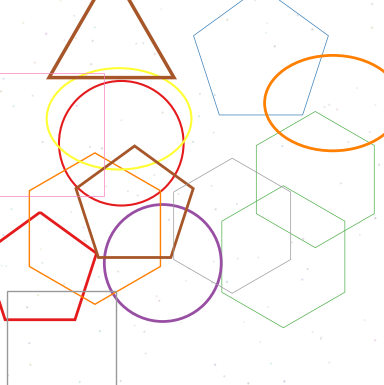[{"shape": "circle", "thickness": 1.5, "radius": 0.81, "center": [0.315, 0.628]}, {"shape": "pentagon", "thickness": 2, "radius": 0.77, "center": [0.104, 0.294]}, {"shape": "pentagon", "thickness": 0.5, "radius": 0.92, "center": [0.678, 0.85]}, {"shape": "hexagon", "thickness": 0.5, "radius": 0.88, "center": [0.819, 0.534]}, {"shape": "hexagon", "thickness": 0.5, "radius": 0.92, "center": [0.736, 0.333]}, {"shape": "circle", "thickness": 2, "radius": 0.76, "center": [0.423, 0.317]}, {"shape": "oval", "thickness": 2, "radius": 0.89, "center": [0.864, 0.732]}, {"shape": "hexagon", "thickness": 1, "radius": 0.98, "center": [0.246, 0.406]}, {"shape": "oval", "thickness": 1.5, "radius": 0.94, "center": [0.309, 0.691]}, {"shape": "pentagon", "thickness": 2, "radius": 0.8, "center": [0.35, 0.461]}, {"shape": "triangle", "thickness": 2.5, "radius": 0.94, "center": [0.29, 0.892]}, {"shape": "square", "thickness": 0.5, "radius": 0.8, "center": [0.11, 0.65]}, {"shape": "square", "thickness": 1, "radius": 0.71, "center": [0.161, 0.103]}, {"shape": "hexagon", "thickness": 0.5, "radius": 0.88, "center": [0.603, 0.414]}]